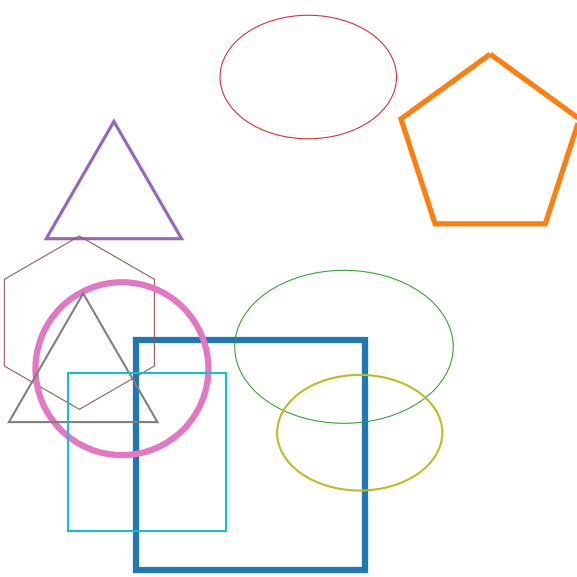[{"shape": "square", "thickness": 3, "radius": 0.99, "center": [0.434, 0.211]}, {"shape": "pentagon", "thickness": 2.5, "radius": 0.81, "center": [0.849, 0.743]}, {"shape": "oval", "thickness": 0.5, "radius": 0.95, "center": [0.596, 0.399]}, {"shape": "oval", "thickness": 0.5, "radius": 0.76, "center": [0.534, 0.866]}, {"shape": "triangle", "thickness": 1.5, "radius": 0.68, "center": [0.197, 0.653]}, {"shape": "hexagon", "thickness": 0.5, "radius": 0.75, "center": [0.137, 0.44]}, {"shape": "circle", "thickness": 3, "radius": 0.75, "center": [0.211, 0.361]}, {"shape": "triangle", "thickness": 1, "radius": 0.74, "center": [0.144, 0.343]}, {"shape": "oval", "thickness": 1, "radius": 0.72, "center": [0.623, 0.25]}, {"shape": "square", "thickness": 1, "radius": 0.68, "center": [0.255, 0.216]}]